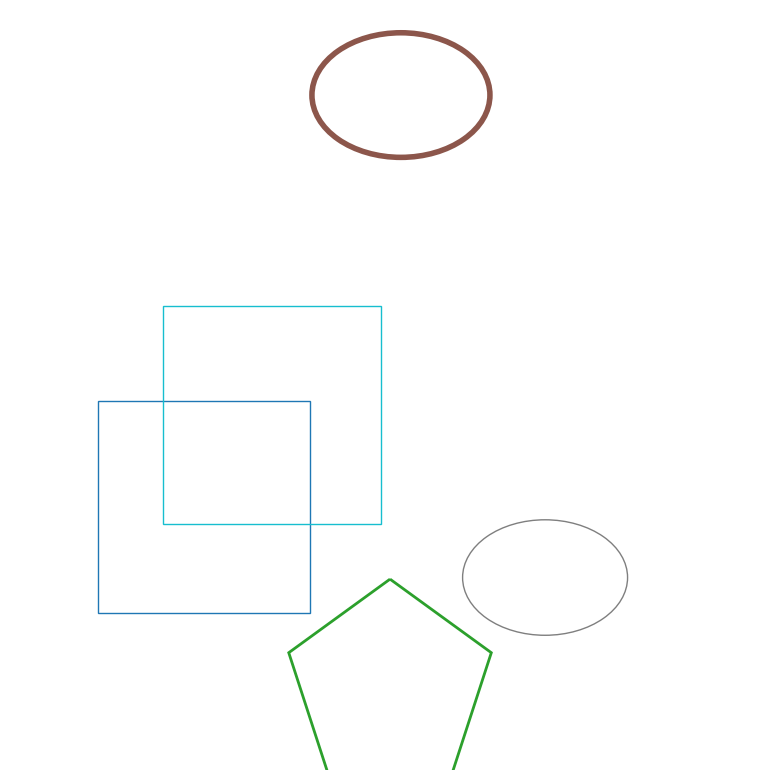[{"shape": "square", "thickness": 0.5, "radius": 0.69, "center": [0.265, 0.342]}, {"shape": "pentagon", "thickness": 1, "radius": 0.69, "center": [0.507, 0.11]}, {"shape": "oval", "thickness": 2, "radius": 0.58, "center": [0.521, 0.877]}, {"shape": "oval", "thickness": 0.5, "radius": 0.54, "center": [0.708, 0.25]}, {"shape": "square", "thickness": 0.5, "radius": 0.71, "center": [0.353, 0.461]}]